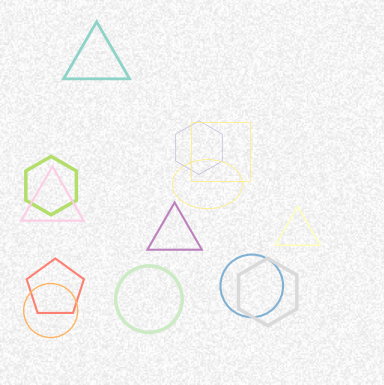[{"shape": "triangle", "thickness": 2, "radius": 0.49, "center": [0.251, 0.845]}, {"shape": "triangle", "thickness": 1, "radius": 0.34, "center": [0.774, 0.397]}, {"shape": "hexagon", "thickness": 0.5, "radius": 0.35, "center": [0.517, 0.616]}, {"shape": "pentagon", "thickness": 1.5, "radius": 0.39, "center": [0.144, 0.25]}, {"shape": "circle", "thickness": 1.5, "radius": 0.41, "center": [0.654, 0.257]}, {"shape": "circle", "thickness": 1, "radius": 0.35, "center": [0.132, 0.193]}, {"shape": "hexagon", "thickness": 2.5, "radius": 0.38, "center": [0.133, 0.518]}, {"shape": "triangle", "thickness": 1.5, "radius": 0.47, "center": [0.136, 0.474]}, {"shape": "hexagon", "thickness": 2.5, "radius": 0.44, "center": [0.695, 0.242]}, {"shape": "triangle", "thickness": 1.5, "radius": 0.41, "center": [0.454, 0.392]}, {"shape": "circle", "thickness": 2.5, "radius": 0.43, "center": [0.387, 0.223]}, {"shape": "square", "thickness": 0.5, "radius": 0.38, "center": [0.572, 0.607]}, {"shape": "oval", "thickness": 0.5, "radius": 0.46, "center": [0.539, 0.522]}]